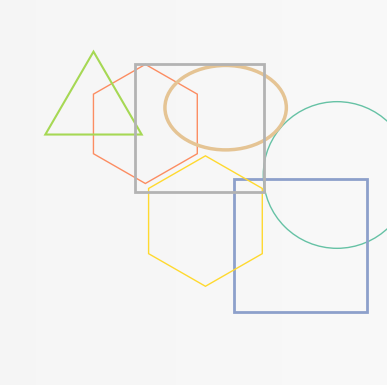[{"shape": "circle", "thickness": 1, "radius": 0.95, "center": [0.87, 0.545]}, {"shape": "hexagon", "thickness": 1, "radius": 0.77, "center": [0.375, 0.678]}, {"shape": "square", "thickness": 2, "radius": 0.86, "center": [0.775, 0.363]}, {"shape": "triangle", "thickness": 1.5, "radius": 0.72, "center": [0.241, 0.722]}, {"shape": "hexagon", "thickness": 1, "radius": 0.85, "center": [0.53, 0.426]}, {"shape": "oval", "thickness": 2.5, "radius": 0.78, "center": [0.582, 0.72]}, {"shape": "square", "thickness": 2, "radius": 0.83, "center": [0.514, 0.667]}]